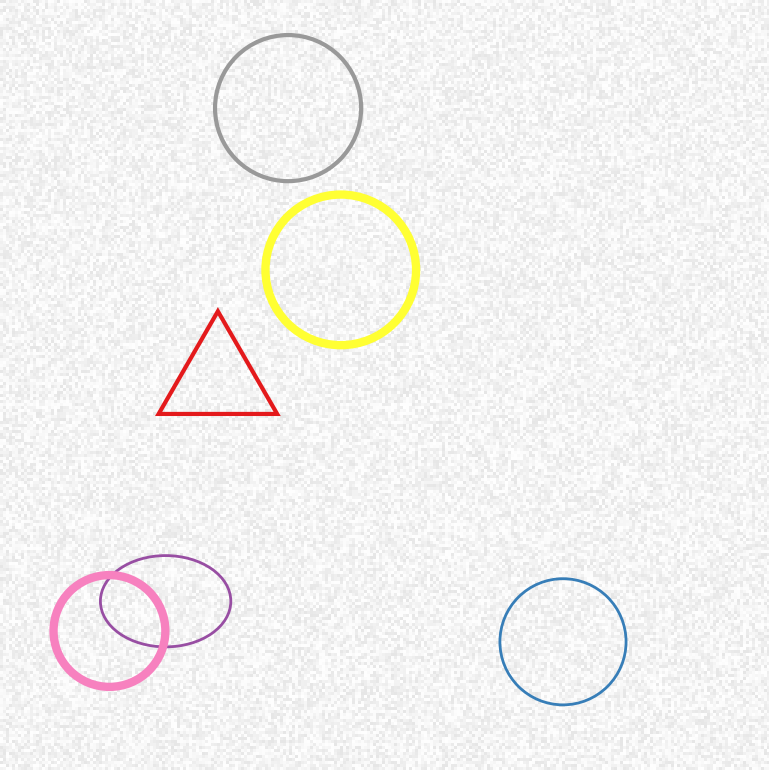[{"shape": "triangle", "thickness": 1.5, "radius": 0.44, "center": [0.283, 0.507]}, {"shape": "circle", "thickness": 1, "radius": 0.41, "center": [0.731, 0.167]}, {"shape": "oval", "thickness": 1, "radius": 0.42, "center": [0.215, 0.219]}, {"shape": "circle", "thickness": 3, "radius": 0.49, "center": [0.443, 0.65]}, {"shape": "circle", "thickness": 3, "radius": 0.36, "center": [0.142, 0.181]}, {"shape": "circle", "thickness": 1.5, "radius": 0.47, "center": [0.374, 0.86]}]